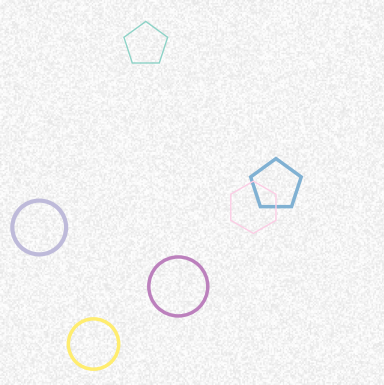[{"shape": "pentagon", "thickness": 1, "radius": 0.3, "center": [0.379, 0.885]}, {"shape": "circle", "thickness": 3, "radius": 0.35, "center": [0.102, 0.409]}, {"shape": "pentagon", "thickness": 2.5, "radius": 0.34, "center": [0.717, 0.519]}, {"shape": "hexagon", "thickness": 1, "radius": 0.34, "center": [0.658, 0.462]}, {"shape": "circle", "thickness": 2.5, "radius": 0.38, "center": [0.463, 0.256]}, {"shape": "circle", "thickness": 2.5, "radius": 0.33, "center": [0.243, 0.106]}]